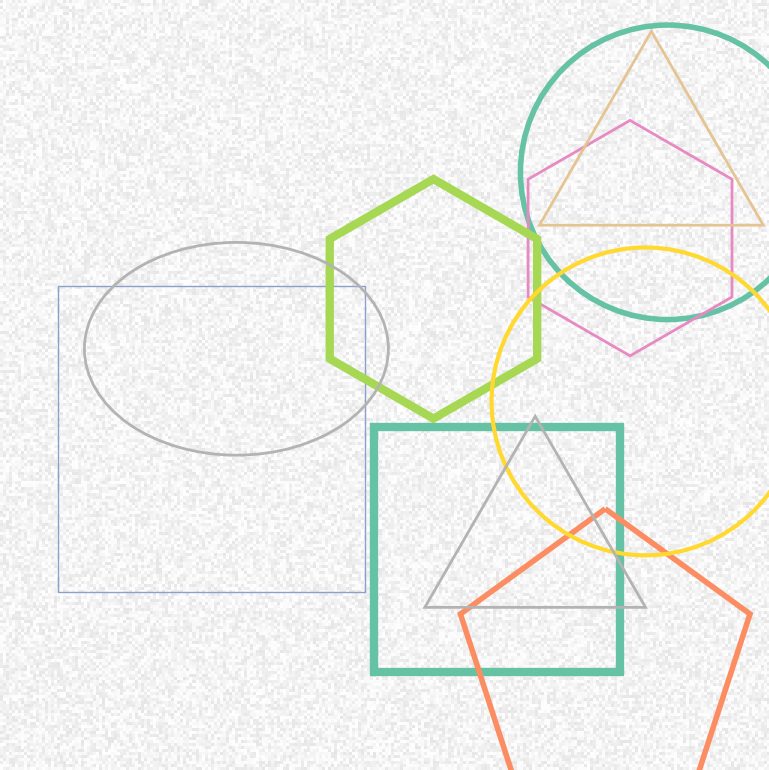[{"shape": "circle", "thickness": 2, "radius": 0.96, "center": [0.867, 0.776]}, {"shape": "square", "thickness": 3, "radius": 0.8, "center": [0.645, 0.287]}, {"shape": "pentagon", "thickness": 2, "radius": 0.99, "center": [0.786, 0.141]}, {"shape": "square", "thickness": 0.5, "radius": 0.99, "center": [0.275, 0.429]}, {"shape": "hexagon", "thickness": 1, "radius": 0.76, "center": [0.818, 0.691]}, {"shape": "hexagon", "thickness": 3, "radius": 0.78, "center": [0.563, 0.612]}, {"shape": "circle", "thickness": 1.5, "radius": 1.0, "center": [0.838, 0.479]}, {"shape": "triangle", "thickness": 1, "radius": 0.84, "center": [0.846, 0.791]}, {"shape": "oval", "thickness": 1, "radius": 0.99, "center": [0.307, 0.547]}, {"shape": "triangle", "thickness": 1, "radius": 0.83, "center": [0.695, 0.294]}]